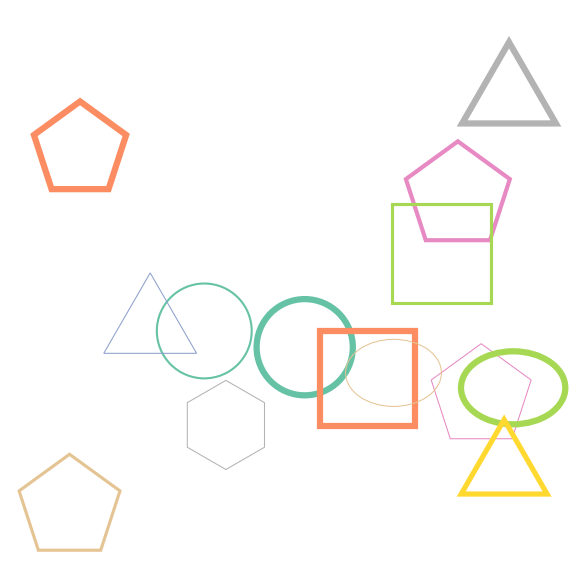[{"shape": "circle", "thickness": 3, "radius": 0.42, "center": [0.528, 0.398]}, {"shape": "circle", "thickness": 1, "radius": 0.41, "center": [0.354, 0.426]}, {"shape": "pentagon", "thickness": 3, "radius": 0.42, "center": [0.139, 0.74]}, {"shape": "square", "thickness": 3, "radius": 0.41, "center": [0.637, 0.344]}, {"shape": "triangle", "thickness": 0.5, "radius": 0.46, "center": [0.26, 0.434]}, {"shape": "pentagon", "thickness": 2, "radius": 0.47, "center": [0.793, 0.66]}, {"shape": "pentagon", "thickness": 0.5, "radius": 0.45, "center": [0.833, 0.313]}, {"shape": "oval", "thickness": 3, "radius": 0.45, "center": [0.889, 0.328]}, {"shape": "square", "thickness": 1.5, "radius": 0.43, "center": [0.764, 0.561]}, {"shape": "triangle", "thickness": 2.5, "radius": 0.43, "center": [0.873, 0.187]}, {"shape": "oval", "thickness": 0.5, "radius": 0.41, "center": [0.681, 0.353]}, {"shape": "pentagon", "thickness": 1.5, "radius": 0.46, "center": [0.12, 0.121]}, {"shape": "triangle", "thickness": 3, "radius": 0.47, "center": [0.881, 0.832]}, {"shape": "hexagon", "thickness": 0.5, "radius": 0.39, "center": [0.391, 0.263]}]